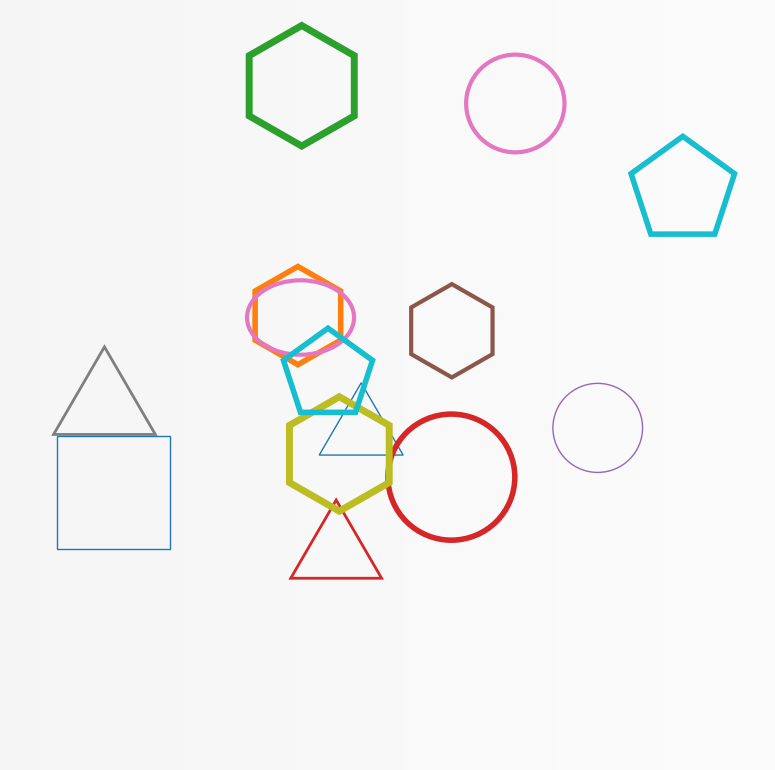[{"shape": "triangle", "thickness": 0.5, "radius": 0.31, "center": [0.466, 0.44]}, {"shape": "square", "thickness": 0.5, "radius": 0.37, "center": [0.146, 0.36]}, {"shape": "hexagon", "thickness": 2, "radius": 0.32, "center": [0.384, 0.59]}, {"shape": "hexagon", "thickness": 2.5, "radius": 0.39, "center": [0.389, 0.889]}, {"shape": "triangle", "thickness": 1, "radius": 0.34, "center": [0.434, 0.283]}, {"shape": "circle", "thickness": 2, "radius": 0.41, "center": [0.582, 0.38]}, {"shape": "circle", "thickness": 0.5, "radius": 0.29, "center": [0.771, 0.444]}, {"shape": "hexagon", "thickness": 1.5, "radius": 0.3, "center": [0.583, 0.57]}, {"shape": "circle", "thickness": 1.5, "radius": 0.32, "center": [0.665, 0.866]}, {"shape": "oval", "thickness": 1.5, "radius": 0.35, "center": [0.388, 0.588]}, {"shape": "triangle", "thickness": 1, "radius": 0.38, "center": [0.135, 0.474]}, {"shape": "hexagon", "thickness": 2.5, "radius": 0.37, "center": [0.438, 0.41]}, {"shape": "pentagon", "thickness": 2, "radius": 0.35, "center": [0.881, 0.753]}, {"shape": "pentagon", "thickness": 2, "radius": 0.3, "center": [0.423, 0.513]}]